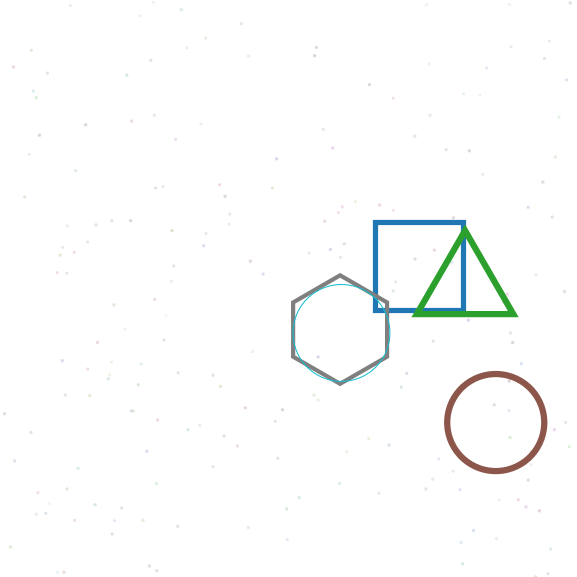[{"shape": "square", "thickness": 2.5, "radius": 0.38, "center": [0.725, 0.538]}, {"shape": "triangle", "thickness": 3, "radius": 0.48, "center": [0.805, 0.503]}, {"shape": "circle", "thickness": 3, "radius": 0.42, "center": [0.858, 0.267]}, {"shape": "hexagon", "thickness": 2, "radius": 0.47, "center": [0.589, 0.428]}, {"shape": "circle", "thickness": 0.5, "radius": 0.42, "center": [0.591, 0.423]}]